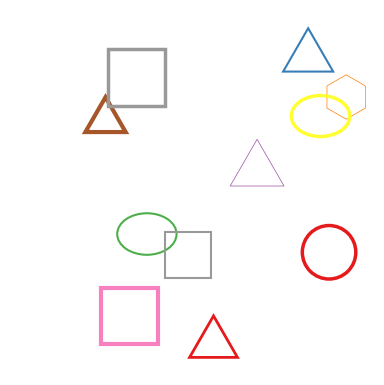[{"shape": "circle", "thickness": 2.5, "radius": 0.35, "center": [0.855, 0.345]}, {"shape": "triangle", "thickness": 2, "radius": 0.36, "center": [0.555, 0.108]}, {"shape": "triangle", "thickness": 1.5, "radius": 0.38, "center": [0.8, 0.852]}, {"shape": "oval", "thickness": 1.5, "radius": 0.39, "center": [0.382, 0.392]}, {"shape": "triangle", "thickness": 0.5, "radius": 0.4, "center": [0.668, 0.557]}, {"shape": "hexagon", "thickness": 0.5, "radius": 0.29, "center": [0.899, 0.748]}, {"shape": "oval", "thickness": 2.5, "radius": 0.38, "center": [0.833, 0.699]}, {"shape": "triangle", "thickness": 3, "radius": 0.3, "center": [0.274, 0.687]}, {"shape": "square", "thickness": 3, "radius": 0.37, "center": [0.336, 0.179]}, {"shape": "square", "thickness": 2.5, "radius": 0.37, "center": [0.354, 0.799]}, {"shape": "square", "thickness": 1.5, "radius": 0.3, "center": [0.488, 0.338]}]